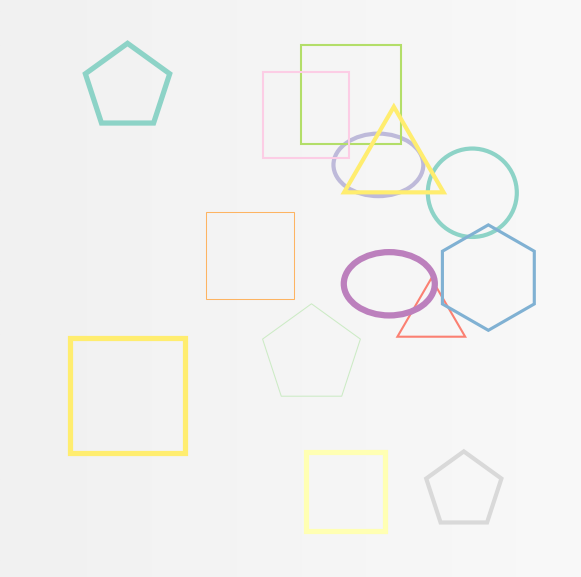[{"shape": "pentagon", "thickness": 2.5, "radius": 0.38, "center": [0.219, 0.848]}, {"shape": "circle", "thickness": 2, "radius": 0.38, "center": [0.813, 0.665]}, {"shape": "square", "thickness": 2.5, "radius": 0.34, "center": [0.595, 0.148]}, {"shape": "oval", "thickness": 2, "radius": 0.39, "center": [0.651, 0.714]}, {"shape": "triangle", "thickness": 1, "radius": 0.34, "center": [0.742, 0.45]}, {"shape": "hexagon", "thickness": 1.5, "radius": 0.46, "center": [0.84, 0.518]}, {"shape": "square", "thickness": 0.5, "radius": 0.38, "center": [0.431, 0.557]}, {"shape": "square", "thickness": 1, "radius": 0.43, "center": [0.604, 0.836]}, {"shape": "square", "thickness": 1, "radius": 0.37, "center": [0.527, 0.801]}, {"shape": "pentagon", "thickness": 2, "radius": 0.34, "center": [0.798, 0.149]}, {"shape": "oval", "thickness": 3, "radius": 0.39, "center": [0.67, 0.508]}, {"shape": "pentagon", "thickness": 0.5, "radius": 0.44, "center": [0.536, 0.385]}, {"shape": "square", "thickness": 2.5, "radius": 0.5, "center": [0.219, 0.314]}, {"shape": "triangle", "thickness": 2, "radius": 0.49, "center": [0.678, 0.715]}]